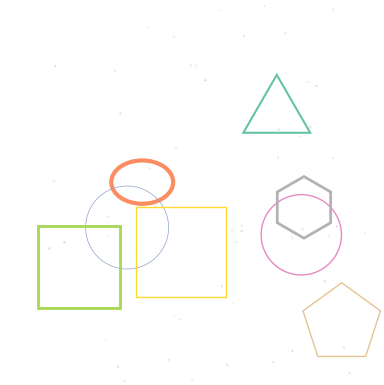[{"shape": "triangle", "thickness": 1.5, "radius": 0.5, "center": [0.719, 0.705]}, {"shape": "oval", "thickness": 3, "radius": 0.4, "center": [0.369, 0.527]}, {"shape": "circle", "thickness": 0.5, "radius": 0.54, "center": [0.33, 0.409]}, {"shape": "circle", "thickness": 1, "radius": 0.52, "center": [0.783, 0.39]}, {"shape": "square", "thickness": 2, "radius": 0.53, "center": [0.204, 0.306]}, {"shape": "square", "thickness": 1, "radius": 0.58, "center": [0.471, 0.345]}, {"shape": "pentagon", "thickness": 1, "radius": 0.53, "center": [0.888, 0.16]}, {"shape": "hexagon", "thickness": 2, "radius": 0.4, "center": [0.79, 0.461]}]